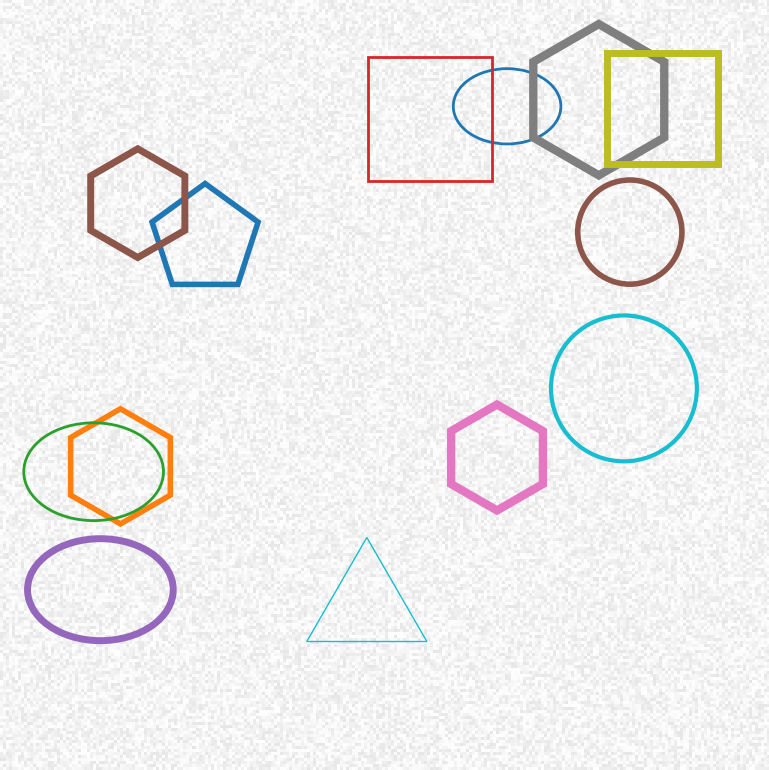[{"shape": "oval", "thickness": 1, "radius": 0.35, "center": [0.659, 0.862]}, {"shape": "pentagon", "thickness": 2, "radius": 0.36, "center": [0.266, 0.689]}, {"shape": "hexagon", "thickness": 2, "radius": 0.37, "center": [0.156, 0.394]}, {"shape": "oval", "thickness": 1, "radius": 0.45, "center": [0.122, 0.387]}, {"shape": "square", "thickness": 1, "radius": 0.4, "center": [0.558, 0.845]}, {"shape": "oval", "thickness": 2.5, "radius": 0.47, "center": [0.13, 0.234]}, {"shape": "hexagon", "thickness": 2.5, "radius": 0.35, "center": [0.179, 0.736]}, {"shape": "circle", "thickness": 2, "radius": 0.34, "center": [0.818, 0.699]}, {"shape": "hexagon", "thickness": 3, "radius": 0.34, "center": [0.645, 0.406]}, {"shape": "hexagon", "thickness": 3, "radius": 0.49, "center": [0.778, 0.871]}, {"shape": "square", "thickness": 2.5, "radius": 0.36, "center": [0.861, 0.859]}, {"shape": "triangle", "thickness": 0.5, "radius": 0.45, "center": [0.476, 0.212]}, {"shape": "circle", "thickness": 1.5, "radius": 0.47, "center": [0.81, 0.496]}]